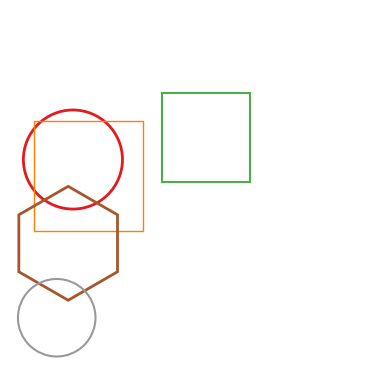[{"shape": "circle", "thickness": 2, "radius": 0.64, "center": [0.189, 0.586]}, {"shape": "square", "thickness": 1.5, "radius": 0.57, "center": [0.536, 0.643]}, {"shape": "square", "thickness": 1, "radius": 0.71, "center": [0.23, 0.544]}, {"shape": "hexagon", "thickness": 2, "radius": 0.74, "center": [0.177, 0.368]}, {"shape": "circle", "thickness": 1.5, "radius": 0.5, "center": [0.147, 0.175]}]